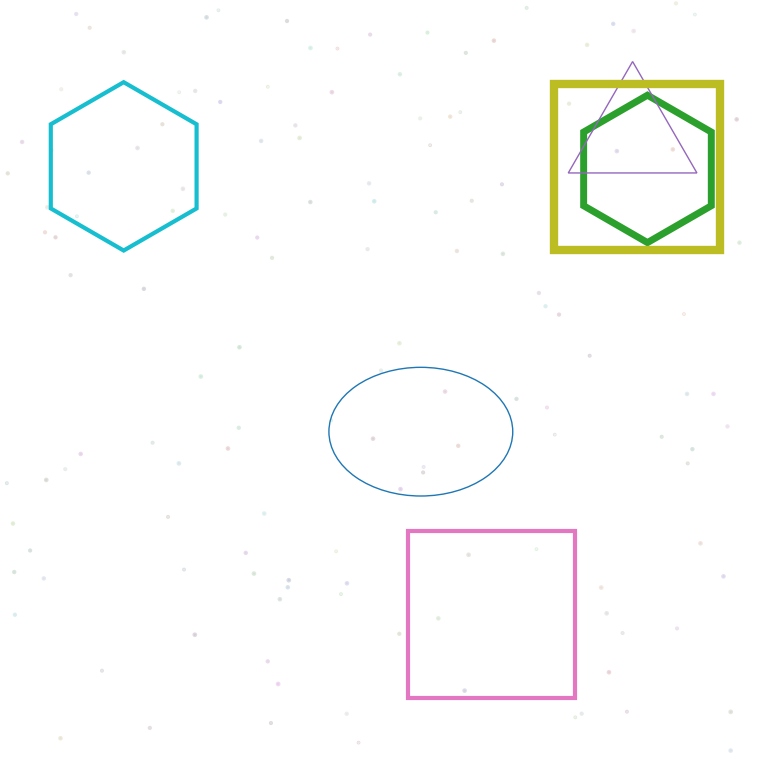[{"shape": "oval", "thickness": 0.5, "radius": 0.6, "center": [0.547, 0.439]}, {"shape": "hexagon", "thickness": 2.5, "radius": 0.48, "center": [0.841, 0.781]}, {"shape": "triangle", "thickness": 0.5, "radius": 0.48, "center": [0.822, 0.824]}, {"shape": "square", "thickness": 1.5, "radius": 0.54, "center": [0.638, 0.202]}, {"shape": "square", "thickness": 3, "radius": 0.54, "center": [0.828, 0.783]}, {"shape": "hexagon", "thickness": 1.5, "radius": 0.55, "center": [0.161, 0.784]}]